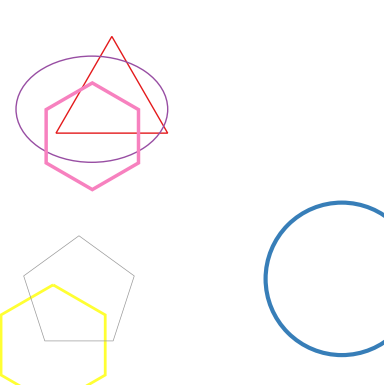[{"shape": "triangle", "thickness": 1, "radius": 0.84, "center": [0.291, 0.738]}, {"shape": "circle", "thickness": 3, "radius": 0.99, "center": [0.888, 0.276]}, {"shape": "oval", "thickness": 1, "radius": 0.99, "center": [0.239, 0.716]}, {"shape": "hexagon", "thickness": 2, "radius": 0.78, "center": [0.138, 0.104]}, {"shape": "hexagon", "thickness": 2.5, "radius": 0.69, "center": [0.24, 0.646]}, {"shape": "pentagon", "thickness": 0.5, "radius": 0.75, "center": [0.205, 0.237]}]